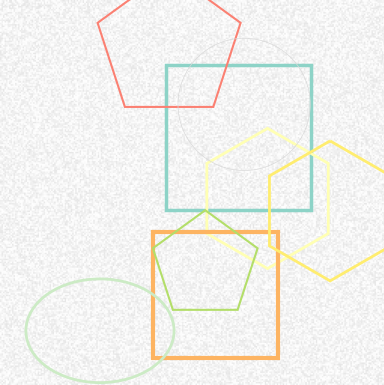[{"shape": "square", "thickness": 2.5, "radius": 0.95, "center": [0.62, 0.643]}, {"shape": "hexagon", "thickness": 2, "radius": 0.91, "center": [0.695, 0.485]}, {"shape": "pentagon", "thickness": 1.5, "radius": 0.98, "center": [0.439, 0.88]}, {"shape": "square", "thickness": 3, "radius": 0.81, "center": [0.559, 0.234]}, {"shape": "pentagon", "thickness": 1.5, "radius": 0.71, "center": [0.533, 0.311]}, {"shape": "circle", "thickness": 0.5, "radius": 0.86, "center": [0.634, 0.729]}, {"shape": "oval", "thickness": 2, "radius": 0.96, "center": [0.26, 0.141]}, {"shape": "hexagon", "thickness": 2, "radius": 0.91, "center": [0.857, 0.452]}]